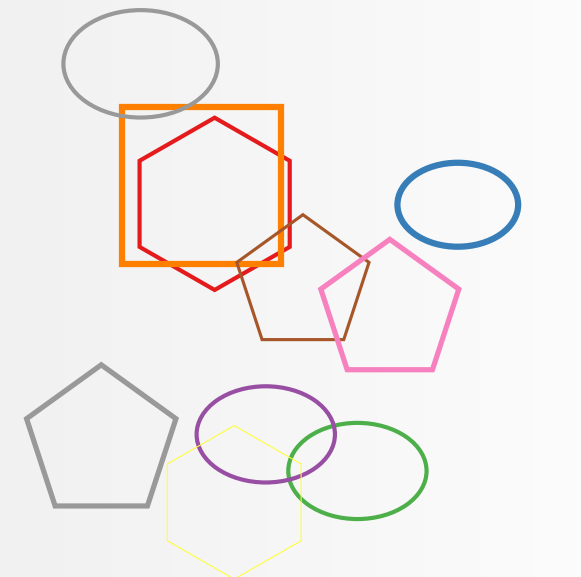[{"shape": "hexagon", "thickness": 2, "radius": 0.75, "center": [0.369, 0.646]}, {"shape": "oval", "thickness": 3, "radius": 0.52, "center": [0.788, 0.645]}, {"shape": "oval", "thickness": 2, "radius": 0.59, "center": [0.615, 0.184]}, {"shape": "oval", "thickness": 2, "radius": 0.59, "center": [0.457, 0.247]}, {"shape": "square", "thickness": 3, "radius": 0.68, "center": [0.346, 0.678]}, {"shape": "hexagon", "thickness": 0.5, "radius": 0.66, "center": [0.403, 0.129]}, {"shape": "pentagon", "thickness": 1.5, "radius": 0.6, "center": [0.521, 0.508]}, {"shape": "pentagon", "thickness": 2.5, "radius": 0.62, "center": [0.671, 0.46]}, {"shape": "oval", "thickness": 2, "radius": 0.66, "center": [0.242, 0.889]}, {"shape": "pentagon", "thickness": 2.5, "radius": 0.68, "center": [0.174, 0.232]}]